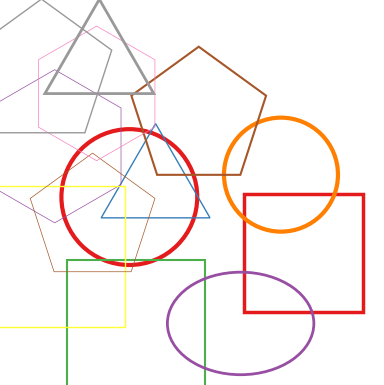[{"shape": "square", "thickness": 2.5, "radius": 0.77, "center": [0.788, 0.343]}, {"shape": "circle", "thickness": 3, "radius": 0.88, "center": [0.336, 0.488]}, {"shape": "triangle", "thickness": 1, "radius": 0.82, "center": [0.404, 0.516]}, {"shape": "square", "thickness": 1.5, "radius": 0.89, "center": [0.352, 0.146]}, {"shape": "oval", "thickness": 2, "radius": 0.95, "center": [0.625, 0.16]}, {"shape": "hexagon", "thickness": 0.5, "radius": 0.99, "center": [0.142, 0.62]}, {"shape": "circle", "thickness": 3, "radius": 0.74, "center": [0.73, 0.546]}, {"shape": "square", "thickness": 1, "radius": 0.91, "center": [0.141, 0.333]}, {"shape": "pentagon", "thickness": 0.5, "radius": 0.85, "center": [0.241, 0.432]}, {"shape": "pentagon", "thickness": 1.5, "radius": 0.92, "center": [0.516, 0.695]}, {"shape": "hexagon", "thickness": 0.5, "radius": 0.87, "center": [0.251, 0.757]}, {"shape": "triangle", "thickness": 2, "radius": 0.82, "center": [0.258, 0.839]}, {"shape": "pentagon", "thickness": 1, "radius": 0.96, "center": [0.108, 0.81]}]